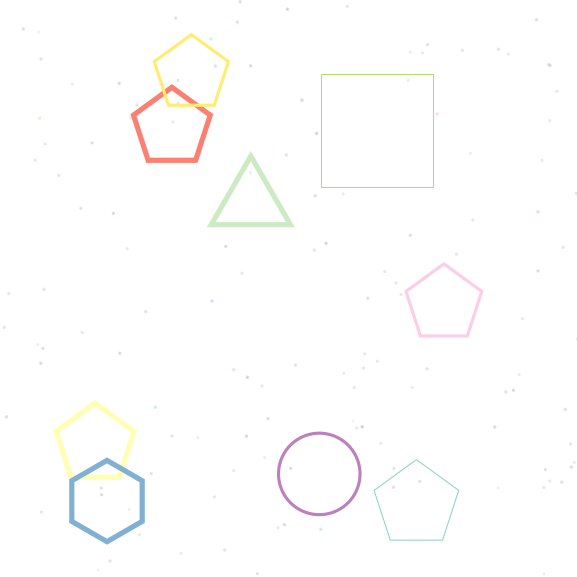[{"shape": "pentagon", "thickness": 0.5, "radius": 0.39, "center": [0.721, 0.126]}, {"shape": "pentagon", "thickness": 2.5, "radius": 0.35, "center": [0.165, 0.23]}, {"shape": "pentagon", "thickness": 2.5, "radius": 0.35, "center": [0.298, 0.778]}, {"shape": "hexagon", "thickness": 2.5, "radius": 0.35, "center": [0.185, 0.132]}, {"shape": "square", "thickness": 0.5, "radius": 0.49, "center": [0.652, 0.773]}, {"shape": "pentagon", "thickness": 1.5, "radius": 0.35, "center": [0.769, 0.473]}, {"shape": "circle", "thickness": 1.5, "radius": 0.35, "center": [0.553, 0.178]}, {"shape": "triangle", "thickness": 2.5, "radius": 0.4, "center": [0.434, 0.65]}, {"shape": "pentagon", "thickness": 1.5, "radius": 0.34, "center": [0.331, 0.872]}]